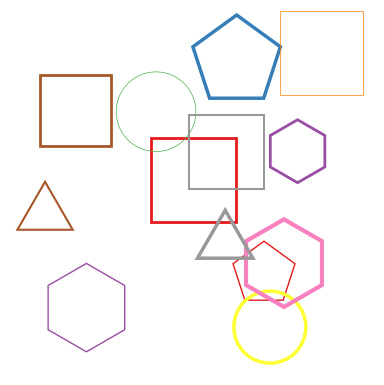[{"shape": "pentagon", "thickness": 1, "radius": 0.42, "center": [0.686, 0.289]}, {"shape": "square", "thickness": 2, "radius": 0.55, "center": [0.502, 0.533]}, {"shape": "pentagon", "thickness": 2.5, "radius": 0.6, "center": [0.615, 0.842]}, {"shape": "circle", "thickness": 0.5, "radius": 0.52, "center": [0.405, 0.71]}, {"shape": "hexagon", "thickness": 2, "radius": 0.41, "center": [0.773, 0.607]}, {"shape": "hexagon", "thickness": 1, "radius": 0.57, "center": [0.224, 0.201]}, {"shape": "square", "thickness": 0.5, "radius": 0.54, "center": [0.835, 0.862]}, {"shape": "circle", "thickness": 2.5, "radius": 0.47, "center": [0.701, 0.15]}, {"shape": "square", "thickness": 2, "radius": 0.46, "center": [0.196, 0.713]}, {"shape": "triangle", "thickness": 1.5, "radius": 0.41, "center": [0.117, 0.445]}, {"shape": "hexagon", "thickness": 3, "radius": 0.57, "center": [0.738, 0.317]}, {"shape": "square", "thickness": 1.5, "radius": 0.48, "center": [0.588, 0.606]}, {"shape": "triangle", "thickness": 2.5, "radius": 0.42, "center": [0.585, 0.371]}]